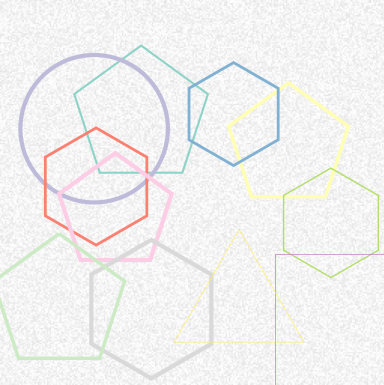[{"shape": "pentagon", "thickness": 1.5, "radius": 0.91, "center": [0.366, 0.699]}, {"shape": "pentagon", "thickness": 2.5, "radius": 0.82, "center": [0.749, 0.621]}, {"shape": "circle", "thickness": 3, "radius": 0.96, "center": [0.245, 0.666]}, {"shape": "hexagon", "thickness": 2, "radius": 0.76, "center": [0.25, 0.516]}, {"shape": "hexagon", "thickness": 2, "radius": 0.67, "center": [0.607, 0.704]}, {"shape": "hexagon", "thickness": 1, "radius": 0.71, "center": [0.86, 0.421]}, {"shape": "pentagon", "thickness": 3, "radius": 0.77, "center": [0.3, 0.449]}, {"shape": "hexagon", "thickness": 3, "radius": 0.9, "center": [0.393, 0.197]}, {"shape": "square", "thickness": 0.5, "radius": 0.89, "center": [0.892, 0.16]}, {"shape": "pentagon", "thickness": 2.5, "radius": 0.9, "center": [0.153, 0.214]}, {"shape": "triangle", "thickness": 0.5, "radius": 0.97, "center": [0.621, 0.209]}]